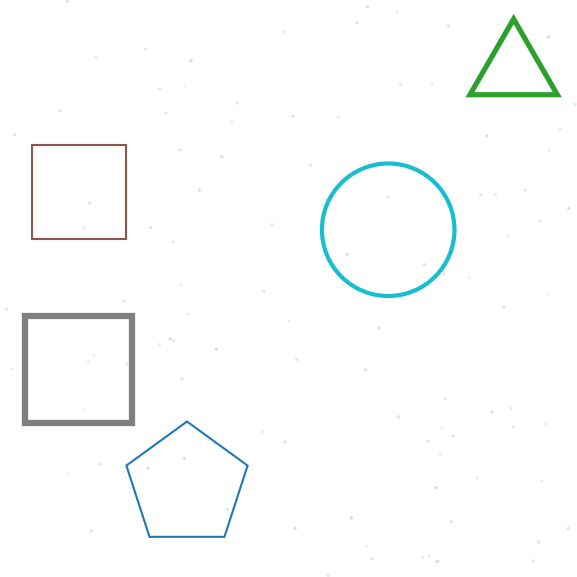[{"shape": "pentagon", "thickness": 1, "radius": 0.55, "center": [0.324, 0.159]}, {"shape": "triangle", "thickness": 2.5, "radius": 0.44, "center": [0.889, 0.879]}, {"shape": "square", "thickness": 1, "radius": 0.4, "center": [0.137, 0.667]}, {"shape": "square", "thickness": 3, "radius": 0.46, "center": [0.136, 0.359]}, {"shape": "circle", "thickness": 2, "radius": 0.57, "center": [0.672, 0.601]}]